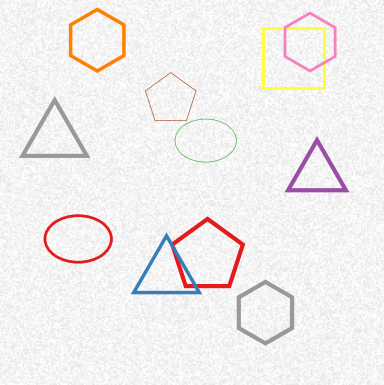[{"shape": "pentagon", "thickness": 3, "radius": 0.48, "center": [0.539, 0.335]}, {"shape": "oval", "thickness": 2, "radius": 0.43, "center": [0.203, 0.379]}, {"shape": "triangle", "thickness": 2.5, "radius": 0.49, "center": [0.433, 0.289]}, {"shape": "oval", "thickness": 0.5, "radius": 0.4, "center": [0.534, 0.635]}, {"shape": "triangle", "thickness": 3, "radius": 0.43, "center": [0.823, 0.549]}, {"shape": "hexagon", "thickness": 2.5, "radius": 0.4, "center": [0.253, 0.896]}, {"shape": "square", "thickness": 2, "radius": 0.39, "center": [0.762, 0.85]}, {"shape": "pentagon", "thickness": 0.5, "radius": 0.35, "center": [0.443, 0.742]}, {"shape": "hexagon", "thickness": 2, "radius": 0.38, "center": [0.805, 0.891]}, {"shape": "hexagon", "thickness": 3, "radius": 0.4, "center": [0.689, 0.188]}, {"shape": "triangle", "thickness": 3, "radius": 0.48, "center": [0.142, 0.643]}]